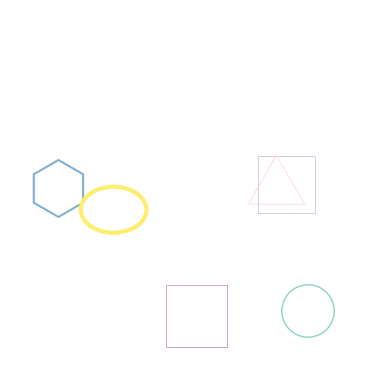[{"shape": "circle", "thickness": 1, "radius": 0.34, "center": [0.8, 0.192]}, {"shape": "square", "thickness": 0.5, "radius": 0.37, "center": [0.744, 0.522]}, {"shape": "hexagon", "thickness": 1.5, "radius": 0.37, "center": [0.152, 0.51]}, {"shape": "triangle", "thickness": 0.5, "radius": 0.42, "center": [0.718, 0.512]}, {"shape": "square", "thickness": 0.5, "radius": 0.4, "center": [0.51, 0.179]}, {"shape": "oval", "thickness": 3, "radius": 0.43, "center": [0.295, 0.455]}]